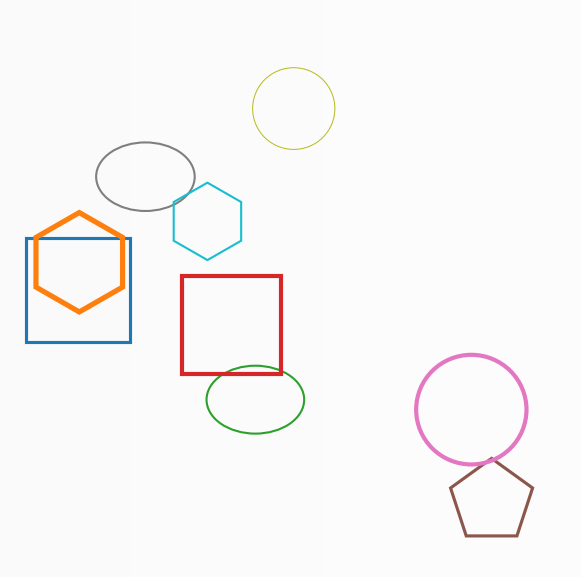[{"shape": "square", "thickness": 1.5, "radius": 0.45, "center": [0.134, 0.497]}, {"shape": "hexagon", "thickness": 2.5, "radius": 0.43, "center": [0.136, 0.545]}, {"shape": "oval", "thickness": 1, "radius": 0.42, "center": [0.439, 0.307]}, {"shape": "square", "thickness": 2, "radius": 0.43, "center": [0.398, 0.436]}, {"shape": "pentagon", "thickness": 1.5, "radius": 0.37, "center": [0.846, 0.131]}, {"shape": "circle", "thickness": 2, "radius": 0.47, "center": [0.811, 0.29]}, {"shape": "oval", "thickness": 1, "radius": 0.42, "center": [0.25, 0.693]}, {"shape": "circle", "thickness": 0.5, "radius": 0.35, "center": [0.505, 0.811]}, {"shape": "hexagon", "thickness": 1, "radius": 0.34, "center": [0.357, 0.616]}]